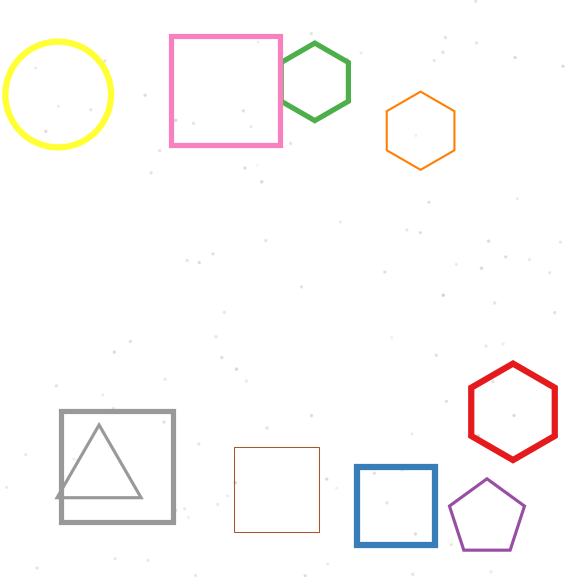[{"shape": "hexagon", "thickness": 3, "radius": 0.42, "center": [0.888, 0.286]}, {"shape": "square", "thickness": 3, "radius": 0.34, "center": [0.685, 0.123]}, {"shape": "hexagon", "thickness": 2.5, "radius": 0.34, "center": [0.545, 0.857]}, {"shape": "pentagon", "thickness": 1.5, "radius": 0.34, "center": [0.843, 0.102]}, {"shape": "hexagon", "thickness": 1, "radius": 0.34, "center": [0.728, 0.773]}, {"shape": "circle", "thickness": 3, "radius": 0.46, "center": [0.101, 0.835]}, {"shape": "square", "thickness": 0.5, "radius": 0.37, "center": [0.479, 0.152]}, {"shape": "square", "thickness": 2.5, "radius": 0.47, "center": [0.39, 0.842]}, {"shape": "triangle", "thickness": 1.5, "radius": 0.42, "center": [0.172, 0.179]}, {"shape": "square", "thickness": 2.5, "radius": 0.48, "center": [0.202, 0.191]}]